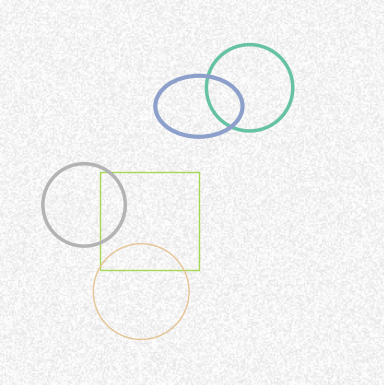[{"shape": "circle", "thickness": 2.5, "radius": 0.56, "center": [0.648, 0.772]}, {"shape": "oval", "thickness": 3, "radius": 0.57, "center": [0.517, 0.724]}, {"shape": "square", "thickness": 1, "radius": 0.64, "center": [0.389, 0.426]}, {"shape": "circle", "thickness": 1, "radius": 0.62, "center": [0.367, 0.243]}, {"shape": "circle", "thickness": 2.5, "radius": 0.54, "center": [0.218, 0.468]}]